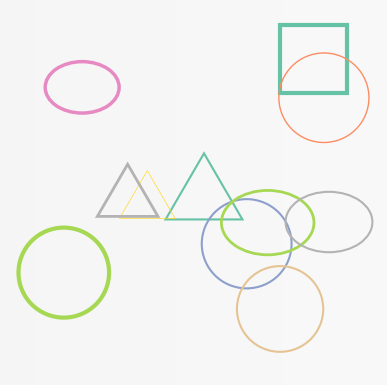[{"shape": "square", "thickness": 3, "radius": 0.44, "center": [0.809, 0.847]}, {"shape": "triangle", "thickness": 1.5, "radius": 0.57, "center": [0.526, 0.487]}, {"shape": "circle", "thickness": 1, "radius": 0.58, "center": [0.836, 0.746]}, {"shape": "circle", "thickness": 1.5, "radius": 0.58, "center": [0.637, 0.367]}, {"shape": "oval", "thickness": 2.5, "radius": 0.48, "center": [0.212, 0.773]}, {"shape": "circle", "thickness": 3, "radius": 0.58, "center": [0.165, 0.292]}, {"shape": "oval", "thickness": 2, "radius": 0.6, "center": [0.691, 0.422]}, {"shape": "triangle", "thickness": 0.5, "radius": 0.42, "center": [0.38, 0.474]}, {"shape": "circle", "thickness": 1.5, "radius": 0.56, "center": [0.723, 0.198]}, {"shape": "triangle", "thickness": 2, "radius": 0.45, "center": [0.329, 0.483]}, {"shape": "oval", "thickness": 1.5, "radius": 0.56, "center": [0.849, 0.423]}]